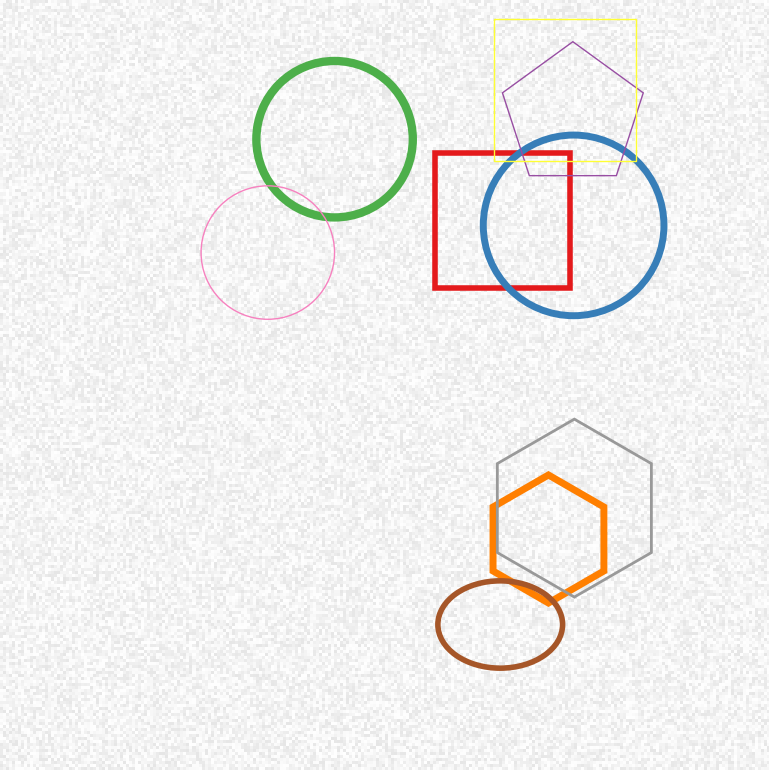[{"shape": "square", "thickness": 2, "radius": 0.44, "center": [0.653, 0.713]}, {"shape": "circle", "thickness": 2.5, "radius": 0.59, "center": [0.745, 0.707]}, {"shape": "circle", "thickness": 3, "radius": 0.51, "center": [0.435, 0.819]}, {"shape": "pentagon", "thickness": 0.5, "radius": 0.48, "center": [0.744, 0.85]}, {"shape": "hexagon", "thickness": 2.5, "radius": 0.42, "center": [0.712, 0.3]}, {"shape": "square", "thickness": 0.5, "radius": 0.46, "center": [0.734, 0.883]}, {"shape": "oval", "thickness": 2, "radius": 0.4, "center": [0.65, 0.189]}, {"shape": "circle", "thickness": 0.5, "radius": 0.43, "center": [0.348, 0.672]}, {"shape": "hexagon", "thickness": 1, "radius": 0.58, "center": [0.746, 0.34]}]